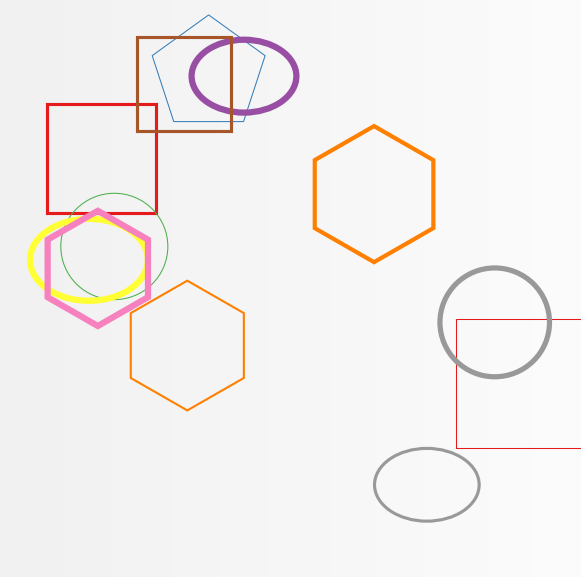[{"shape": "square", "thickness": 1.5, "radius": 0.47, "center": [0.175, 0.725]}, {"shape": "square", "thickness": 0.5, "radius": 0.56, "center": [0.896, 0.335]}, {"shape": "pentagon", "thickness": 0.5, "radius": 0.51, "center": [0.359, 0.871]}, {"shape": "circle", "thickness": 0.5, "radius": 0.46, "center": [0.197, 0.572]}, {"shape": "oval", "thickness": 3, "radius": 0.45, "center": [0.42, 0.867]}, {"shape": "hexagon", "thickness": 1, "radius": 0.56, "center": [0.322, 0.401]}, {"shape": "hexagon", "thickness": 2, "radius": 0.59, "center": [0.644, 0.663]}, {"shape": "oval", "thickness": 3, "radius": 0.51, "center": [0.153, 0.549]}, {"shape": "square", "thickness": 1.5, "radius": 0.41, "center": [0.316, 0.854]}, {"shape": "hexagon", "thickness": 3, "radius": 0.5, "center": [0.168, 0.534]}, {"shape": "oval", "thickness": 1.5, "radius": 0.45, "center": [0.734, 0.16]}, {"shape": "circle", "thickness": 2.5, "radius": 0.47, "center": [0.851, 0.441]}]